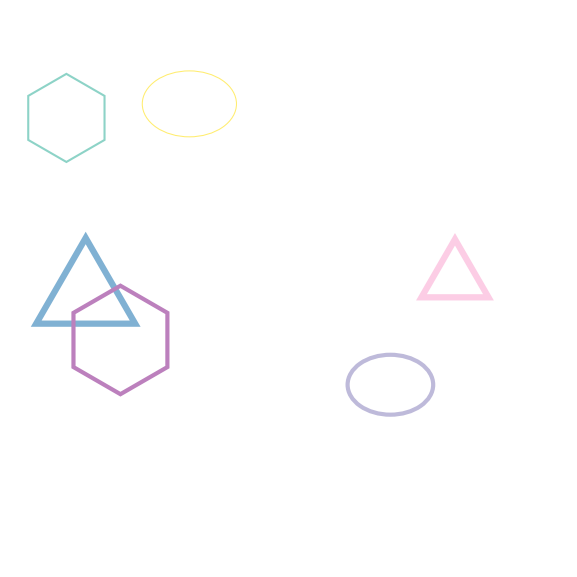[{"shape": "hexagon", "thickness": 1, "radius": 0.38, "center": [0.115, 0.795]}, {"shape": "oval", "thickness": 2, "radius": 0.37, "center": [0.676, 0.333]}, {"shape": "triangle", "thickness": 3, "radius": 0.49, "center": [0.148, 0.488]}, {"shape": "triangle", "thickness": 3, "radius": 0.33, "center": [0.788, 0.518]}, {"shape": "hexagon", "thickness": 2, "radius": 0.47, "center": [0.209, 0.41]}, {"shape": "oval", "thickness": 0.5, "radius": 0.41, "center": [0.328, 0.819]}]